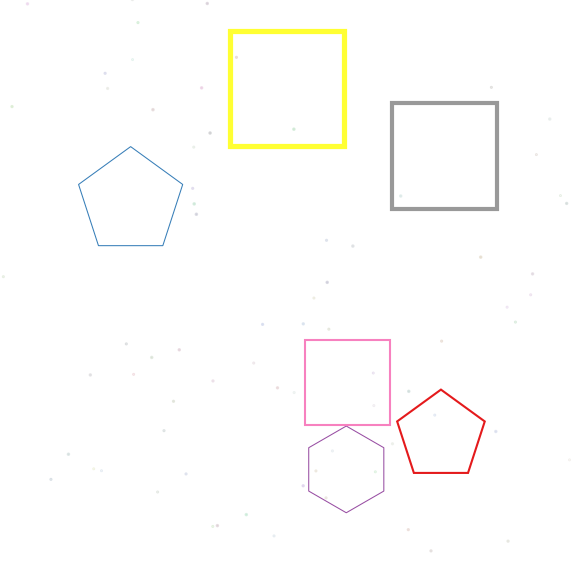[{"shape": "pentagon", "thickness": 1, "radius": 0.4, "center": [0.764, 0.245]}, {"shape": "pentagon", "thickness": 0.5, "radius": 0.47, "center": [0.226, 0.65]}, {"shape": "hexagon", "thickness": 0.5, "radius": 0.38, "center": [0.6, 0.186]}, {"shape": "square", "thickness": 2.5, "radius": 0.5, "center": [0.497, 0.846]}, {"shape": "square", "thickness": 1, "radius": 0.37, "center": [0.602, 0.337]}, {"shape": "square", "thickness": 2, "radius": 0.46, "center": [0.77, 0.729]}]